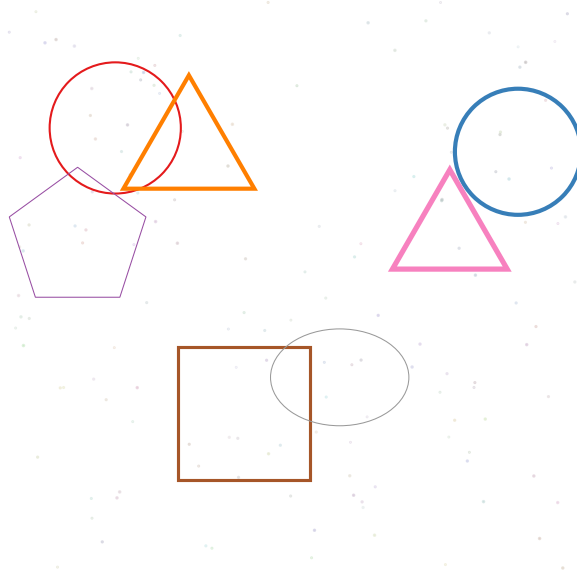[{"shape": "circle", "thickness": 1, "radius": 0.57, "center": [0.2, 0.778]}, {"shape": "circle", "thickness": 2, "radius": 0.55, "center": [0.897, 0.736]}, {"shape": "pentagon", "thickness": 0.5, "radius": 0.62, "center": [0.134, 0.585]}, {"shape": "triangle", "thickness": 2, "radius": 0.65, "center": [0.327, 0.738]}, {"shape": "square", "thickness": 1.5, "radius": 0.57, "center": [0.423, 0.283]}, {"shape": "triangle", "thickness": 2.5, "radius": 0.57, "center": [0.779, 0.591]}, {"shape": "oval", "thickness": 0.5, "radius": 0.6, "center": [0.588, 0.346]}]